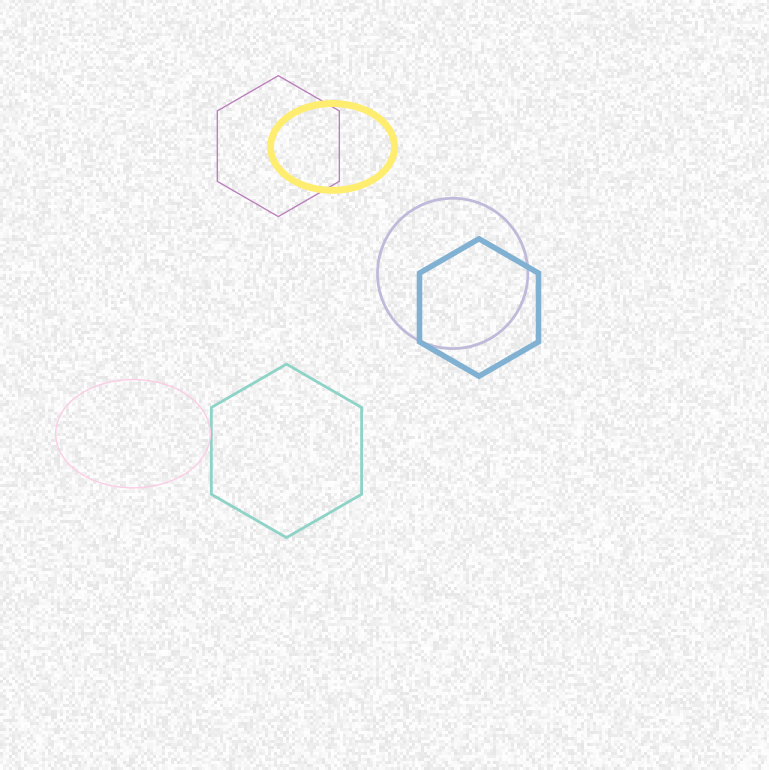[{"shape": "hexagon", "thickness": 1, "radius": 0.56, "center": [0.372, 0.414]}, {"shape": "circle", "thickness": 1, "radius": 0.49, "center": [0.588, 0.645]}, {"shape": "hexagon", "thickness": 2, "radius": 0.45, "center": [0.622, 0.601]}, {"shape": "oval", "thickness": 0.5, "radius": 0.5, "center": [0.173, 0.437]}, {"shape": "hexagon", "thickness": 0.5, "radius": 0.46, "center": [0.361, 0.81]}, {"shape": "oval", "thickness": 2.5, "radius": 0.4, "center": [0.432, 0.809]}]